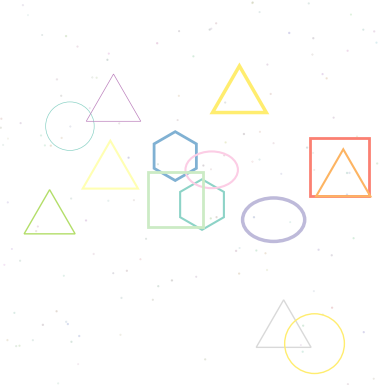[{"shape": "circle", "thickness": 0.5, "radius": 0.32, "center": [0.182, 0.672]}, {"shape": "hexagon", "thickness": 1.5, "radius": 0.33, "center": [0.525, 0.469]}, {"shape": "triangle", "thickness": 1.5, "radius": 0.41, "center": [0.287, 0.552]}, {"shape": "oval", "thickness": 2.5, "radius": 0.4, "center": [0.711, 0.429]}, {"shape": "square", "thickness": 2, "radius": 0.38, "center": [0.881, 0.566]}, {"shape": "hexagon", "thickness": 2, "radius": 0.32, "center": [0.455, 0.595]}, {"shape": "triangle", "thickness": 1.5, "radius": 0.41, "center": [0.892, 0.531]}, {"shape": "triangle", "thickness": 1, "radius": 0.38, "center": [0.129, 0.431]}, {"shape": "oval", "thickness": 1.5, "radius": 0.34, "center": [0.55, 0.559]}, {"shape": "triangle", "thickness": 1, "radius": 0.41, "center": [0.737, 0.139]}, {"shape": "triangle", "thickness": 0.5, "radius": 0.41, "center": [0.295, 0.726]}, {"shape": "square", "thickness": 2, "radius": 0.36, "center": [0.455, 0.481]}, {"shape": "circle", "thickness": 1, "radius": 0.39, "center": [0.817, 0.107]}, {"shape": "triangle", "thickness": 2.5, "radius": 0.4, "center": [0.622, 0.748]}]